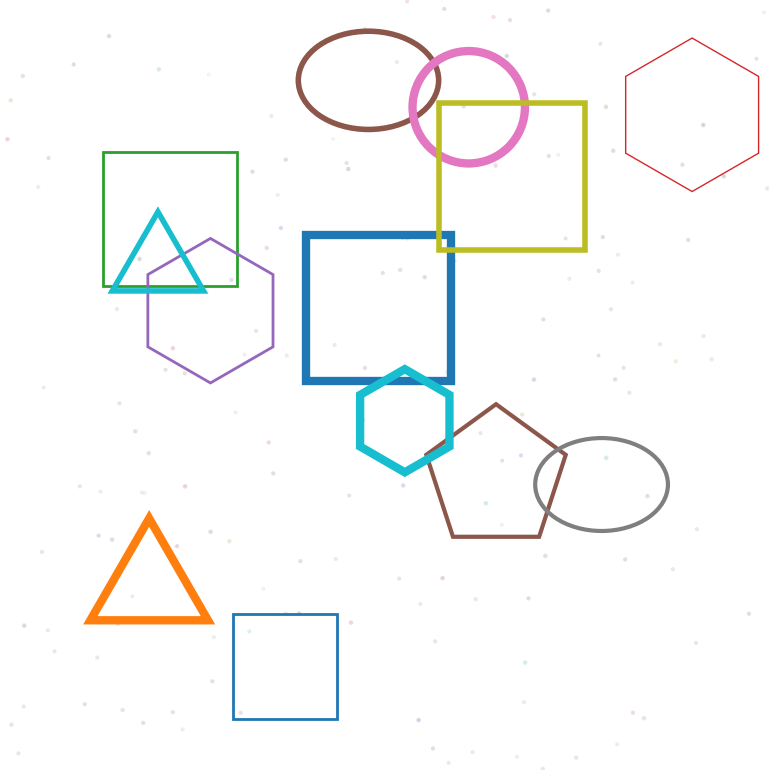[{"shape": "square", "thickness": 3, "radius": 0.47, "center": [0.491, 0.6]}, {"shape": "square", "thickness": 1, "radius": 0.34, "center": [0.37, 0.134]}, {"shape": "triangle", "thickness": 3, "radius": 0.44, "center": [0.194, 0.239]}, {"shape": "square", "thickness": 1, "radius": 0.44, "center": [0.221, 0.716]}, {"shape": "hexagon", "thickness": 0.5, "radius": 0.5, "center": [0.899, 0.851]}, {"shape": "hexagon", "thickness": 1, "radius": 0.47, "center": [0.273, 0.597]}, {"shape": "pentagon", "thickness": 1.5, "radius": 0.48, "center": [0.644, 0.38]}, {"shape": "oval", "thickness": 2, "radius": 0.46, "center": [0.479, 0.896]}, {"shape": "circle", "thickness": 3, "radius": 0.36, "center": [0.609, 0.861]}, {"shape": "oval", "thickness": 1.5, "radius": 0.43, "center": [0.781, 0.371]}, {"shape": "square", "thickness": 2, "radius": 0.48, "center": [0.665, 0.771]}, {"shape": "triangle", "thickness": 2, "radius": 0.34, "center": [0.205, 0.656]}, {"shape": "hexagon", "thickness": 3, "radius": 0.34, "center": [0.526, 0.454]}]